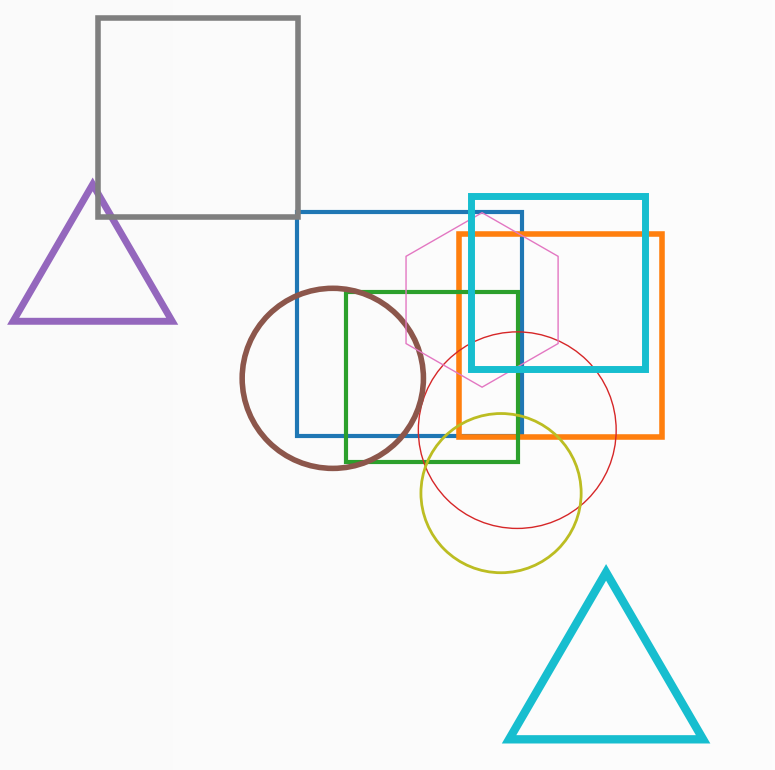[{"shape": "square", "thickness": 1.5, "radius": 0.73, "center": [0.528, 0.579]}, {"shape": "square", "thickness": 2, "radius": 0.66, "center": [0.723, 0.564]}, {"shape": "square", "thickness": 1.5, "radius": 0.55, "center": [0.557, 0.51]}, {"shape": "circle", "thickness": 0.5, "radius": 0.64, "center": [0.667, 0.441]}, {"shape": "triangle", "thickness": 2.5, "radius": 0.59, "center": [0.12, 0.642]}, {"shape": "circle", "thickness": 2, "radius": 0.58, "center": [0.429, 0.509]}, {"shape": "hexagon", "thickness": 0.5, "radius": 0.57, "center": [0.622, 0.61]}, {"shape": "square", "thickness": 2, "radius": 0.64, "center": [0.255, 0.847]}, {"shape": "circle", "thickness": 1, "radius": 0.52, "center": [0.647, 0.36]}, {"shape": "triangle", "thickness": 3, "radius": 0.72, "center": [0.782, 0.112]}, {"shape": "square", "thickness": 2.5, "radius": 0.56, "center": [0.72, 0.633]}]